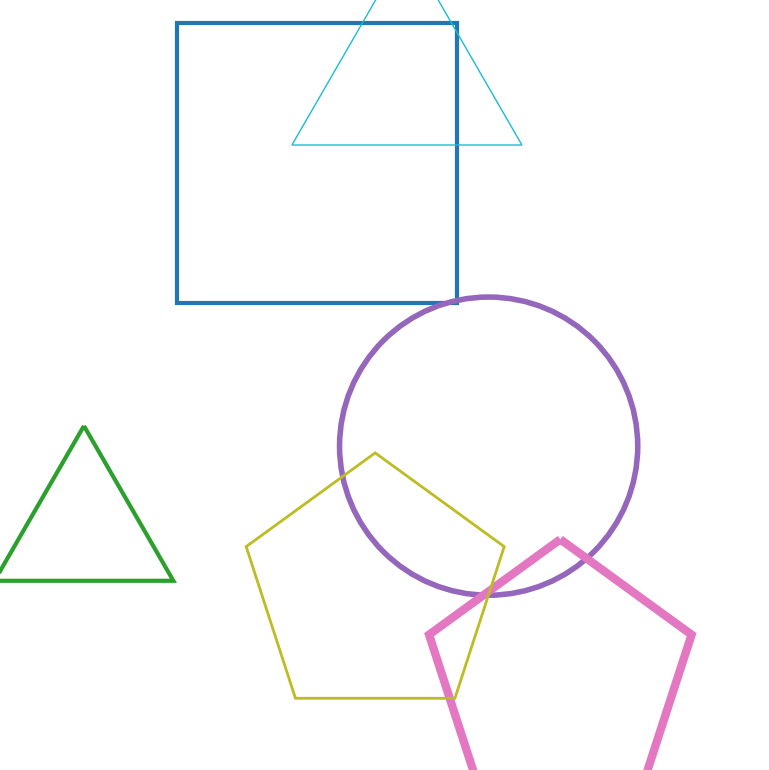[{"shape": "square", "thickness": 1.5, "radius": 0.91, "center": [0.412, 0.789]}, {"shape": "triangle", "thickness": 1.5, "radius": 0.67, "center": [0.109, 0.313]}, {"shape": "circle", "thickness": 2, "radius": 0.97, "center": [0.635, 0.421]}, {"shape": "pentagon", "thickness": 3, "radius": 0.9, "center": [0.728, 0.12]}, {"shape": "pentagon", "thickness": 1, "radius": 0.88, "center": [0.487, 0.236]}, {"shape": "triangle", "thickness": 0.5, "radius": 0.86, "center": [0.528, 0.898]}]